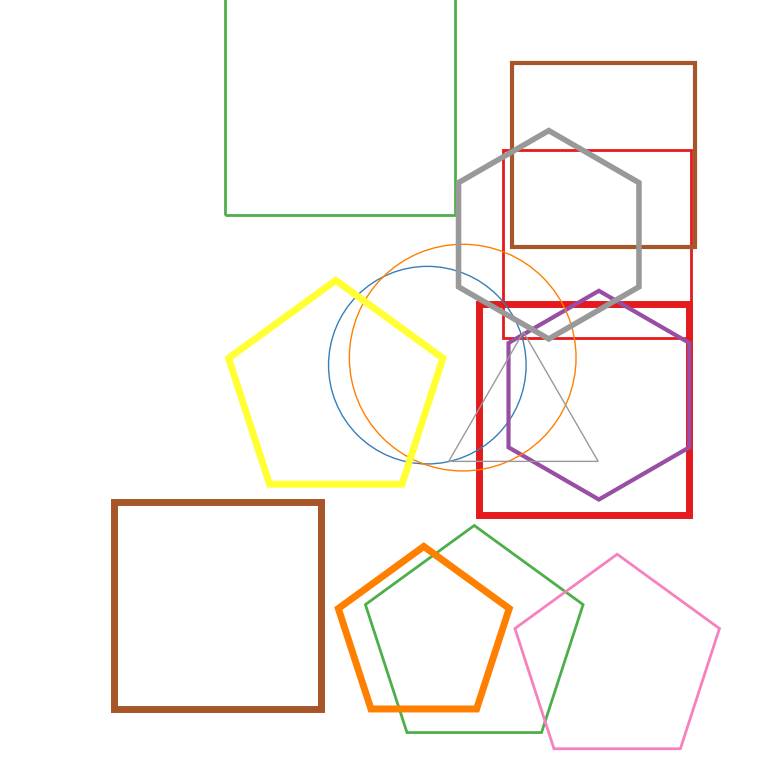[{"shape": "square", "thickness": 1, "radius": 0.61, "center": [0.775, 0.683]}, {"shape": "square", "thickness": 2.5, "radius": 0.68, "center": [0.759, 0.468]}, {"shape": "circle", "thickness": 0.5, "radius": 0.64, "center": [0.555, 0.526]}, {"shape": "pentagon", "thickness": 1, "radius": 0.74, "center": [0.616, 0.169]}, {"shape": "square", "thickness": 1, "radius": 0.75, "center": [0.441, 0.87]}, {"shape": "hexagon", "thickness": 1.5, "radius": 0.68, "center": [0.778, 0.487]}, {"shape": "circle", "thickness": 0.5, "radius": 0.74, "center": [0.601, 0.536]}, {"shape": "pentagon", "thickness": 2.5, "radius": 0.58, "center": [0.55, 0.174]}, {"shape": "pentagon", "thickness": 2.5, "radius": 0.73, "center": [0.436, 0.49]}, {"shape": "square", "thickness": 2.5, "radius": 0.67, "center": [0.283, 0.214]}, {"shape": "square", "thickness": 1.5, "radius": 0.59, "center": [0.783, 0.799]}, {"shape": "pentagon", "thickness": 1, "radius": 0.7, "center": [0.802, 0.141]}, {"shape": "hexagon", "thickness": 2, "radius": 0.68, "center": [0.713, 0.695]}, {"shape": "triangle", "thickness": 0.5, "radius": 0.56, "center": [0.68, 0.457]}]